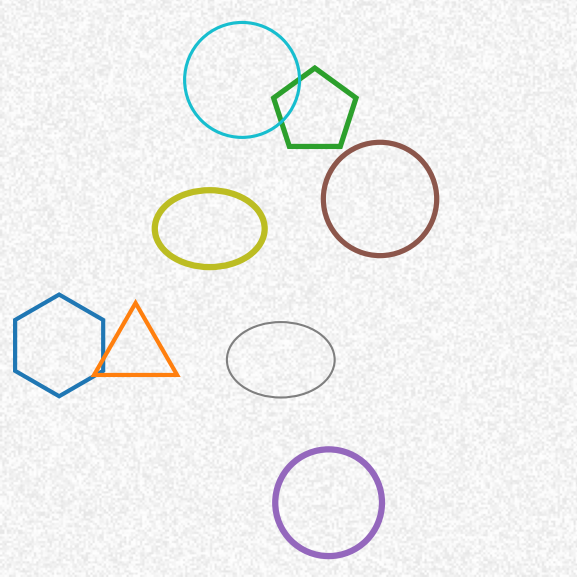[{"shape": "hexagon", "thickness": 2, "radius": 0.44, "center": [0.102, 0.401]}, {"shape": "triangle", "thickness": 2, "radius": 0.42, "center": [0.235, 0.391]}, {"shape": "pentagon", "thickness": 2.5, "radius": 0.38, "center": [0.545, 0.806]}, {"shape": "circle", "thickness": 3, "radius": 0.46, "center": [0.569, 0.129]}, {"shape": "circle", "thickness": 2.5, "radius": 0.49, "center": [0.658, 0.655]}, {"shape": "oval", "thickness": 1, "radius": 0.47, "center": [0.486, 0.376]}, {"shape": "oval", "thickness": 3, "radius": 0.48, "center": [0.363, 0.603]}, {"shape": "circle", "thickness": 1.5, "radius": 0.5, "center": [0.419, 0.861]}]